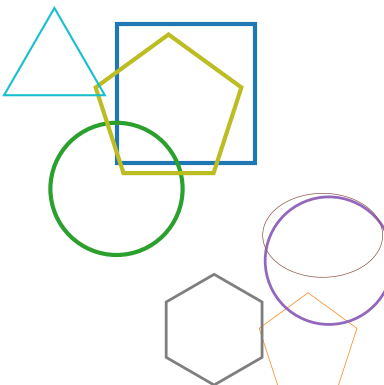[{"shape": "square", "thickness": 3, "radius": 0.9, "center": [0.483, 0.757]}, {"shape": "pentagon", "thickness": 0.5, "radius": 0.67, "center": [0.8, 0.106]}, {"shape": "circle", "thickness": 3, "radius": 0.86, "center": [0.303, 0.509]}, {"shape": "circle", "thickness": 2, "radius": 0.83, "center": [0.854, 0.323]}, {"shape": "oval", "thickness": 0.5, "radius": 0.78, "center": [0.838, 0.389]}, {"shape": "hexagon", "thickness": 2, "radius": 0.72, "center": [0.556, 0.144]}, {"shape": "pentagon", "thickness": 3, "radius": 1.0, "center": [0.438, 0.711]}, {"shape": "triangle", "thickness": 1.5, "radius": 0.76, "center": [0.141, 0.828]}]